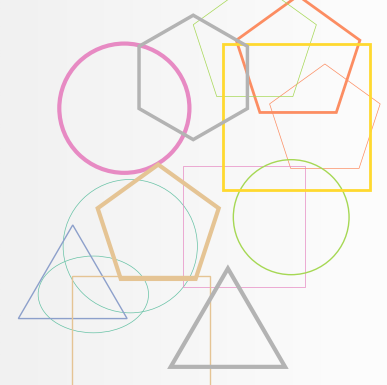[{"shape": "oval", "thickness": 0.5, "radius": 0.71, "center": [0.241, 0.235]}, {"shape": "circle", "thickness": 0.5, "radius": 0.87, "center": [0.336, 0.361]}, {"shape": "pentagon", "thickness": 2, "radius": 0.84, "center": [0.769, 0.844]}, {"shape": "pentagon", "thickness": 0.5, "radius": 0.75, "center": [0.838, 0.684]}, {"shape": "triangle", "thickness": 1, "radius": 0.81, "center": [0.188, 0.254]}, {"shape": "square", "thickness": 0.5, "radius": 0.79, "center": [0.629, 0.412]}, {"shape": "circle", "thickness": 3, "radius": 0.84, "center": [0.321, 0.719]}, {"shape": "circle", "thickness": 1, "radius": 0.75, "center": [0.751, 0.436]}, {"shape": "pentagon", "thickness": 0.5, "radius": 0.84, "center": [0.658, 0.884]}, {"shape": "square", "thickness": 2, "radius": 0.95, "center": [0.765, 0.696]}, {"shape": "pentagon", "thickness": 3, "radius": 0.82, "center": [0.408, 0.408]}, {"shape": "square", "thickness": 1, "radius": 0.89, "center": [0.363, 0.104]}, {"shape": "hexagon", "thickness": 2.5, "radius": 0.81, "center": [0.499, 0.799]}, {"shape": "triangle", "thickness": 3, "radius": 0.85, "center": [0.588, 0.132]}]